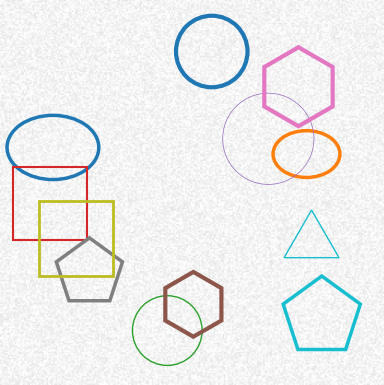[{"shape": "circle", "thickness": 3, "radius": 0.46, "center": [0.55, 0.866]}, {"shape": "oval", "thickness": 2.5, "radius": 0.6, "center": [0.137, 0.617]}, {"shape": "oval", "thickness": 2.5, "radius": 0.43, "center": [0.796, 0.6]}, {"shape": "circle", "thickness": 1, "radius": 0.45, "center": [0.435, 0.141]}, {"shape": "square", "thickness": 1.5, "radius": 0.48, "center": [0.131, 0.472]}, {"shape": "circle", "thickness": 0.5, "radius": 0.59, "center": [0.697, 0.639]}, {"shape": "hexagon", "thickness": 3, "radius": 0.42, "center": [0.502, 0.21]}, {"shape": "hexagon", "thickness": 3, "radius": 0.51, "center": [0.775, 0.775]}, {"shape": "pentagon", "thickness": 2.5, "radius": 0.45, "center": [0.232, 0.292]}, {"shape": "square", "thickness": 2, "radius": 0.49, "center": [0.198, 0.38]}, {"shape": "triangle", "thickness": 1, "radius": 0.41, "center": [0.809, 0.372]}, {"shape": "pentagon", "thickness": 2.5, "radius": 0.53, "center": [0.836, 0.178]}]